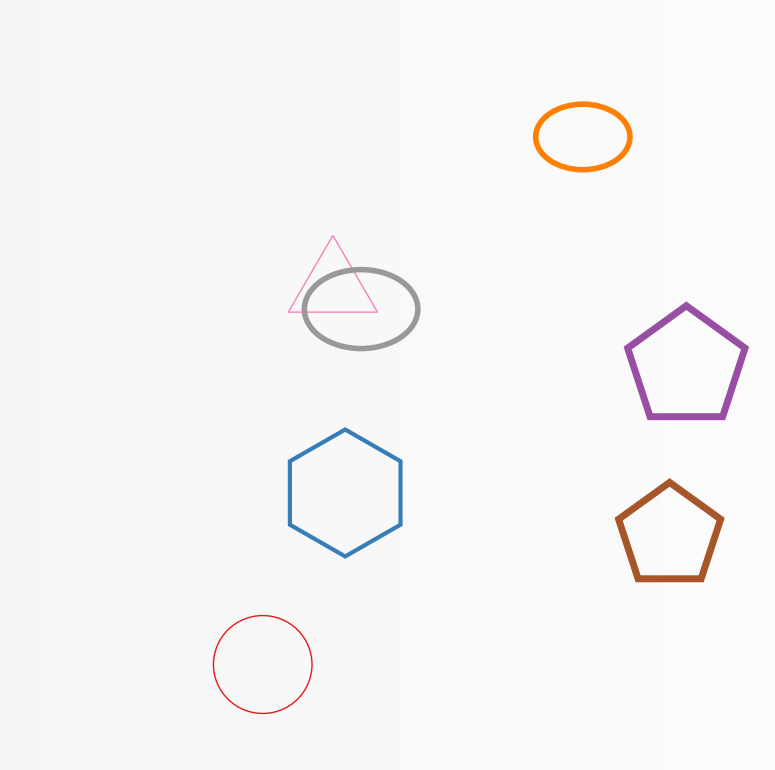[{"shape": "circle", "thickness": 0.5, "radius": 0.32, "center": [0.339, 0.137]}, {"shape": "hexagon", "thickness": 1.5, "radius": 0.41, "center": [0.445, 0.36]}, {"shape": "pentagon", "thickness": 2.5, "radius": 0.4, "center": [0.886, 0.523]}, {"shape": "oval", "thickness": 2, "radius": 0.3, "center": [0.752, 0.822]}, {"shape": "pentagon", "thickness": 2.5, "radius": 0.35, "center": [0.864, 0.304]}, {"shape": "triangle", "thickness": 0.5, "radius": 0.33, "center": [0.43, 0.628]}, {"shape": "oval", "thickness": 2, "radius": 0.37, "center": [0.466, 0.599]}]